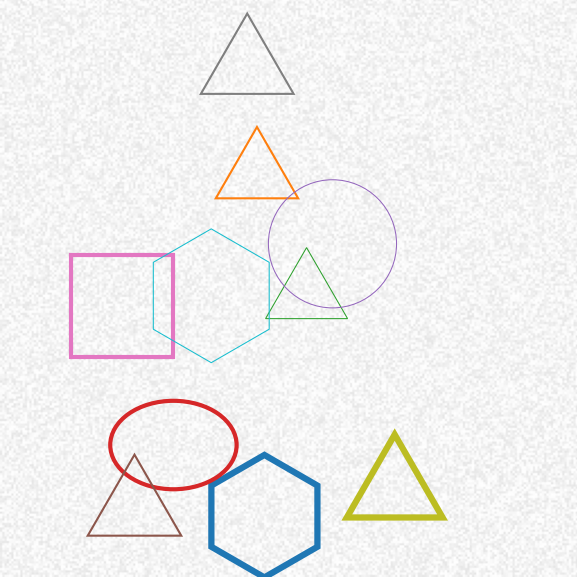[{"shape": "hexagon", "thickness": 3, "radius": 0.53, "center": [0.458, 0.105]}, {"shape": "triangle", "thickness": 1, "radius": 0.41, "center": [0.445, 0.697]}, {"shape": "triangle", "thickness": 0.5, "radius": 0.41, "center": [0.531, 0.488]}, {"shape": "oval", "thickness": 2, "radius": 0.55, "center": [0.3, 0.229]}, {"shape": "circle", "thickness": 0.5, "radius": 0.55, "center": [0.576, 0.577]}, {"shape": "triangle", "thickness": 1, "radius": 0.47, "center": [0.233, 0.118]}, {"shape": "square", "thickness": 2, "radius": 0.44, "center": [0.211, 0.469]}, {"shape": "triangle", "thickness": 1, "radius": 0.46, "center": [0.428, 0.883]}, {"shape": "triangle", "thickness": 3, "radius": 0.48, "center": [0.683, 0.151]}, {"shape": "hexagon", "thickness": 0.5, "radius": 0.58, "center": [0.366, 0.487]}]